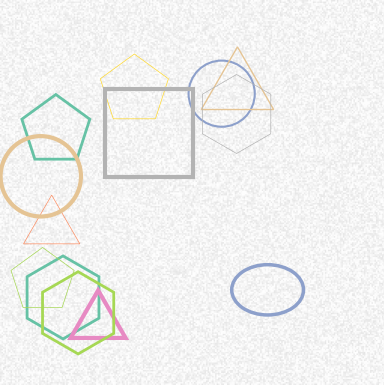[{"shape": "hexagon", "thickness": 2, "radius": 0.54, "center": [0.164, 0.227]}, {"shape": "pentagon", "thickness": 2, "radius": 0.46, "center": [0.145, 0.662]}, {"shape": "triangle", "thickness": 0.5, "radius": 0.42, "center": [0.134, 0.409]}, {"shape": "oval", "thickness": 2.5, "radius": 0.47, "center": [0.695, 0.247]}, {"shape": "circle", "thickness": 1.5, "radius": 0.43, "center": [0.576, 0.757]}, {"shape": "triangle", "thickness": 3, "radius": 0.41, "center": [0.255, 0.163]}, {"shape": "hexagon", "thickness": 2, "radius": 0.53, "center": [0.203, 0.187]}, {"shape": "pentagon", "thickness": 0.5, "radius": 0.43, "center": [0.111, 0.271]}, {"shape": "pentagon", "thickness": 0.5, "radius": 0.47, "center": [0.349, 0.767]}, {"shape": "circle", "thickness": 3, "radius": 0.52, "center": [0.106, 0.542]}, {"shape": "triangle", "thickness": 1, "radius": 0.54, "center": [0.617, 0.77]}, {"shape": "square", "thickness": 3, "radius": 0.57, "center": [0.387, 0.655]}, {"shape": "hexagon", "thickness": 0.5, "radius": 0.51, "center": [0.614, 0.704]}]